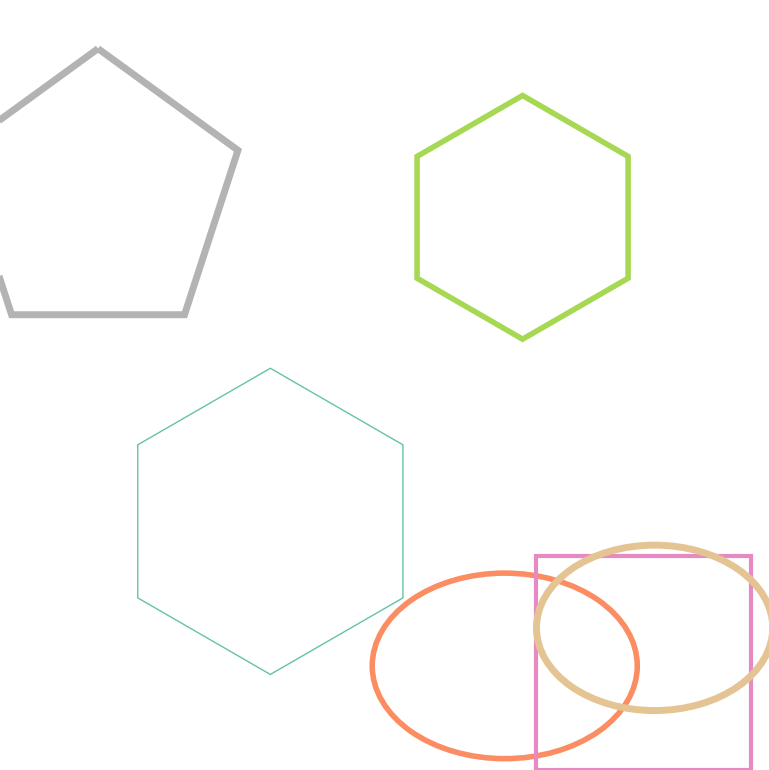[{"shape": "hexagon", "thickness": 0.5, "radius": 0.99, "center": [0.351, 0.323]}, {"shape": "oval", "thickness": 2, "radius": 0.86, "center": [0.656, 0.135]}, {"shape": "square", "thickness": 1.5, "radius": 0.7, "center": [0.836, 0.139]}, {"shape": "hexagon", "thickness": 2, "radius": 0.79, "center": [0.679, 0.718]}, {"shape": "oval", "thickness": 2.5, "radius": 0.77, "center": [0.85, 0.185]}, {"shape": "pentagon", "thickness": 2.5, "radius": 0.96, "center": [0.127, 0.746]}]